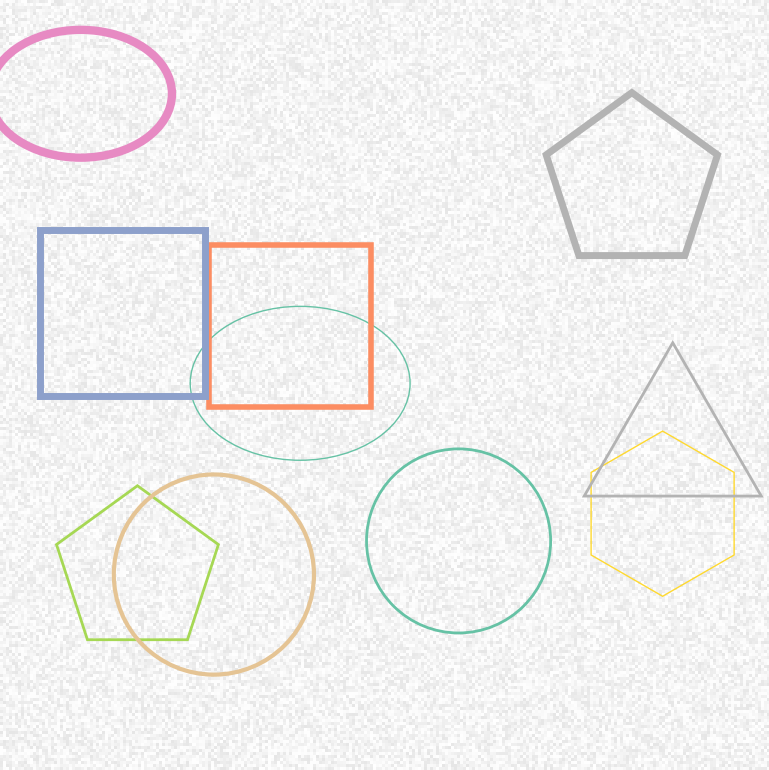[{"shape": "circle", "thickness": 1, "radius": 0.6, "center": [0.596, 0.298]}, {"shape": "oval", "thickness": 0.5, "radius": 0.71, "center": [0.39, 0.502]}, {"shape": "square", "thickness": 2, "radius": 0.52, "center": [0.376, 0.577]}, {"shape": "square", "thickness": 2.5, "radius": 0.54, "center": [0.159, 0.593]}, {"shape": "oval", "thickness": 3, "radius": 0.59, "center": [0.105, 0.878]}, {"shape": "pentagon", "thickness": 1, "radius": 0.55, "center": [0.179, 0.259]}, {"shape": "hexagon", "thickness": 0.5, "radius": 0.54, "center": [0.861, 0.333]}, {"shape": "circle", "thickness": 1.5, "radius": 0.65, "center": [0.278, 0.254]}, {"shape": "pentagon", "thickness": 2.5, "radius": 0.58, "center": [0.821, 0.763]}, {"shape": "triangle", "thickness": 1, "radius": 0.66, "center": [0.874, 0.422]}]